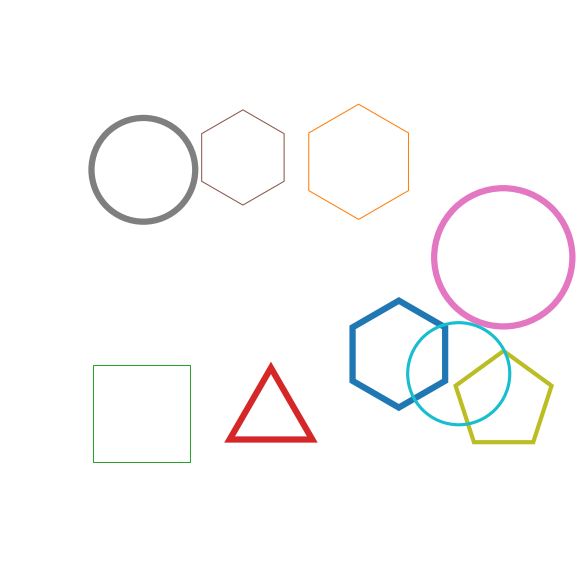[{"shape": "hexagon", "thickness": 3, "radius": 0.46, "center": [0.691, 0.386]}, {"shape": "hexagon", "thickness": 0.5, "radius": 0.5, "center": [0.621, 0.719]}, {"shape": "square", "thickness": 0.5, "radius": 0.42, "center": [0.245, 0.283]}, {"shape": "triangle", "thickness": 3, "radius": 0.41, "center": [0.469, 0.279]}, {"shape": "hexagon", "thickness": 0.5, "radius": 0.41, "center": [0.421, 0.726]}, {"shape": "circle", "thickness": 3, "radius": 0.6, "center": [0.871, 0.554]}, {"shape": "circle", "thickness": 3, "radius": 0.45, "center": [0.248, 0.705]}, {"shape": "pentagon", "thickness": 2, "radius": 0.44, "center": [0.872, 0.304]}, {"shape": "circle", "thickness": 1.5, "radius": 0.44, "center": [0.794, 0.352]}]